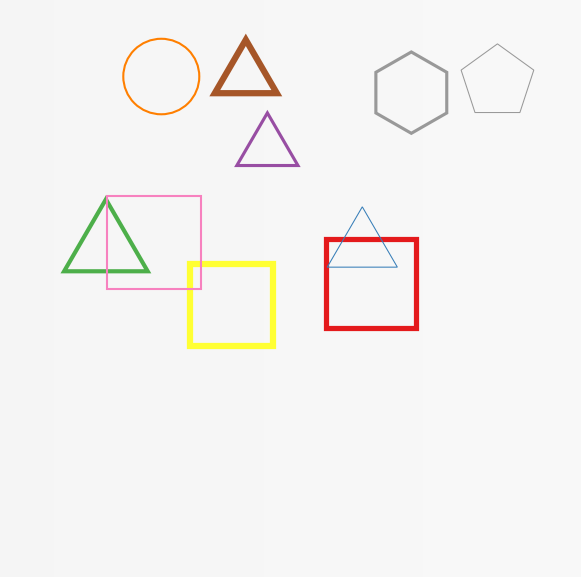[{"shape": "square", "thickness": 2.5, "radius": 0.39, "center": [0.638, 0.509]}, {"shape": "triangle", "thickness": 0.5, "radius": 0.35, "center": [0.623, 0.571]}, {"shape": "triangle", "thickness": 2, "radius": 0.42, "center": [0.182, 0.571]}, {"shape": "triangle", "thickness": 1.5, "radius": 0.3, "center": [0.46, 0.743]}, {"shape": "circle", "thickness": 1, "radius": 0.33, "center": [0.277, 0.867]}, {"shape": "square", "thickness": 3, "radius": 0.36, "center": [0.399, 0.471]}, {"shape": "triangle", "thickness": 3, "radius": 0.31, "center": [0.423, 0.869]}, {"shape": "square", "thickness": 1, "radius": 0.41, "center": [0.265, 0.579]}, {"shape": "hexagon", "thickness": 1.5, "radius": 0.35, "center": [0.708, 0.839]}, {"shape": "pentagon", "thickness": 0.5, "radius": 0.33, "center": [0.856, 0.857]}]